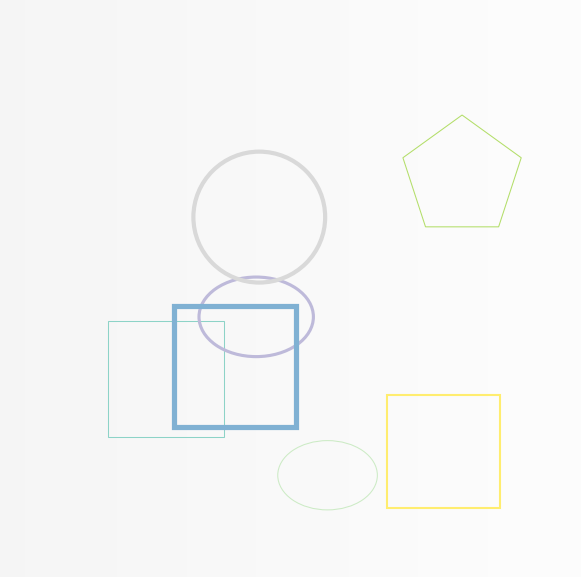[{"shape": "square", "thickness": 0.5, "radius": 0.5, "center": [0.286, 0.343]}, {"shape": "oval", "thickness": 1.5, "radius": 0.49, "center": [0.441, 0.45]}, {"shape": "square", "thickness": 2.5, "radius": 0.52, "center": [0.404, 0.365]}, {"shape": "pentagon", "thickness": 0.5, "radius": 0.54, "center": [0.795, 0.693]}, {"shape": "circle", "thickness": 2, "radius": 0.57, "center": [0.446, 0.623]}, {"shape": "oval", "thickness": 0.5, "radius": 0.43, "center": [0.564, 0.176]}, {"shape": "square", "thickness": 1, "radius": 0.49, "center": [0.764, 0.217]}]